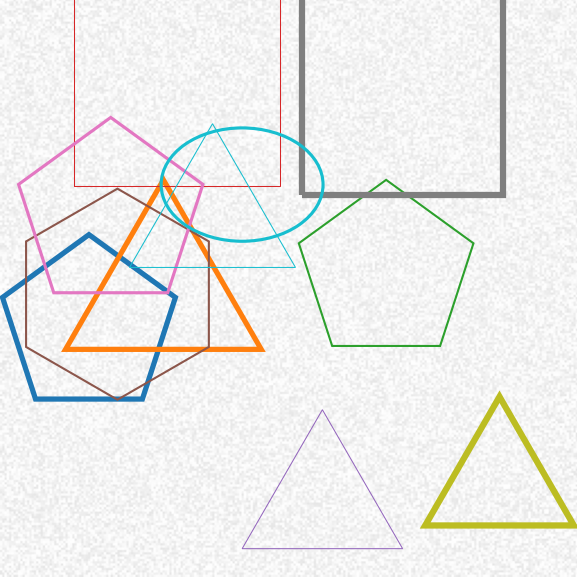[{"shape": "pentagon", "thickness": 2.5, "radius": 0.79, "center": [0.154, 0.435]}, {"shape": "triangle", "thickness": 2.5, "radius": 0.98, "center": [0.283, 0.492]}, {"shape": "pentagon", "thickness": 1, "radius": 0.79, "center": [0.669, 0.529]}, {"shape": "square", "thickness": 0.5, "radius": 0.89, "center": [0.306, 0.855]}, {"shape": "triangle", "thickness": 0.5, "radius": 0.8, "center": [0.558, 0.129]}, {"shape": "hexagon", "thickness": 1, "radius": 0.91, "center": [0.203, 0.49]}, {"shape": "pentagon", "thickness": 1.5, "radius": 0.84, "center": [0.192, 0.628]}, {"shape": "square", "thickness": 3, "radius": 0.87, "center": [0.697, 0.835]}, {"shape": "triangle", "thickness": 3, "radius": 0.74, "center": [0.865, 0.164]}, {"shape": "triangle", "thickness": 0.5, "radius": 0.83, "center": [0.368, 0.619]}, {"shape": "oval", "thickness": 1.5, "radius": 0.7, "center": [0.419, 0.679]}]